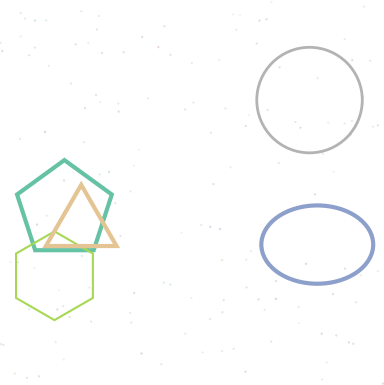[{"shape": "pentagon", "thickness": 3, "radius": 0.65, "center": [0.167, 0.455]}, {"shape": "oval", "thickness": 3, "radius": 0.73, "center": [0.824, 0.365]}, {"shape": "hexagon", "thickness": 1.5, "radius": 0.58, "center": [0.141, 0.284]}, {"shape": "triangle", "thickness": 3, "radius": 0.53, "center": [0.211, 0.414]}, {"shape": "circle", "thickness": 2, "radius": 0.69, "center": [0.804, 0.74]}]